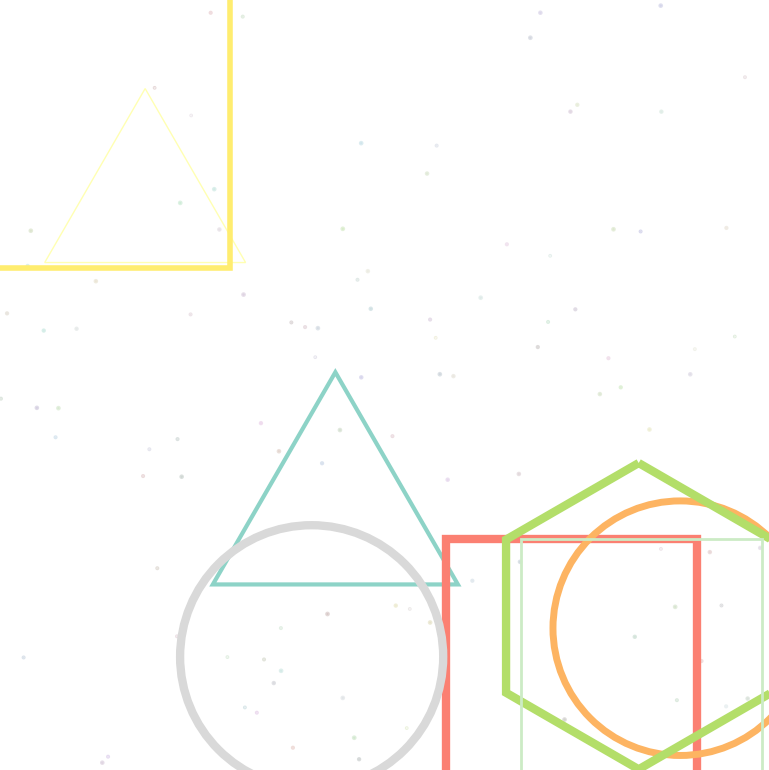[{"shape": "triangle", "thickness": 1.5, "radius": 0.92, "center": [0.436, 0.333]}, {"shape": "triangle", "thickness": 0.5, "radius": 0.75, "center": [0.189, 0.734]}, {"shape": "square", "thickness": 3, "radius": 0.81, "center": [0.742, 0.137]}, {"shape": "circle", "thickness": 2.5, "radius": 0.83, "center": [0.883, 0.184]}, {"shape": "hexagon", "thickness": 3, "radius": 0.99, "center": [0.829, 0.2]}, {"shape": "circle", "thickness": 3, "radius": 0.85, "center": [0.405, 0.147]}, {"shape": "square", "thickness": 1, "radius": 0.78, "center": [0.833, 0.144]}, {"shape": "square", "thickness": 2, "radius": 0.92, "center": [0.115, 0.835]}]